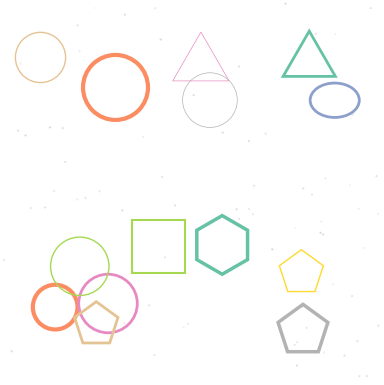[{"shape": "hexagon", "thickness": 2.5, "radius": 0.38, "center": [0.577, 0.364]}, {"shape": "triangle", "thickness": 2, "radius": 0.39, "center": [0.803, 0.841]}, {"shape": "circle", "thickness": 3, "radius": 0.42, "center": [0.3, 0.773]}, {"shape": "circle", "thickness": 3, "radius": 0.29, "center": [0.143, 0.202]}, {"shape": "oval", "thickness": 2, "radius": 0.32, "center": [0.869, 0.74]}, {"shape": "triangle", "thickness": 0.5, "radius": 0.42, "center": [0.522, 0.832]}, {"shape": "circle", "thickness": 2, "radius": 0.38, "center": [0.281, 0.212]}, {"shape": "circle", "thickness": 1, "radius": 0.38, "center": [0.207, 0.308]}, {"shape": "square", "thickness": 1.5, "radius": 0.35, "center": [0.412, 0.36]}, {"shape": "pentagon", "thickness": 1, "radius": 0.3, "center": [0.783, 0.291]}, {"shape": "circle", "thickness": 1, "radius": 0.33, "center": [0.105, 0.851]}, {"shape": "pentagon", "thickness": 2, "radius": 0.3, "center": [0.25, 0.157]}, {"shape": "circle", "thickness": 0.5, "radius": 0.36, "center": [0.545, 0.74]}, {"shape": "pentagon", "thickness": 2.5, "radius": 0.34, "center": [0.787, 0.141]}]